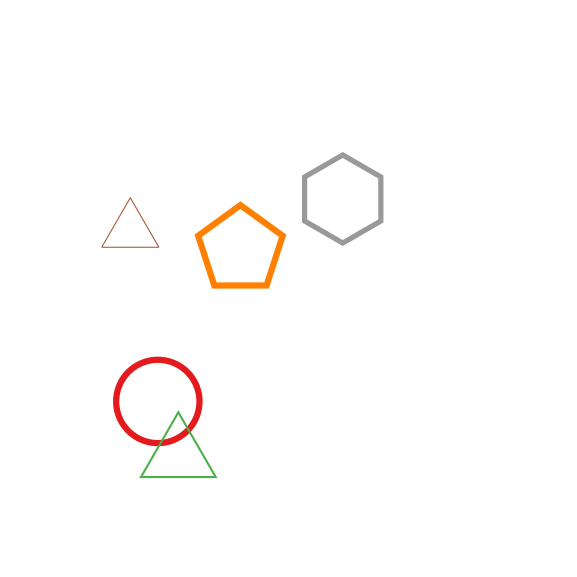[{"shape": "circle", "thickness": 3, "radius": 0.36, "center": [0.273, 0.304]}, {"shape": "triangle", "thickness": 1, "radius": 0.37, "center": [0.309, 0.21]}, {"shape": "pentagon", "thickness": 3, "radius": 0.38, "center": [0.416, 0.567]}, {"shape": "triangle", "thickness": 0.5, "radius": 0.29, "center": [0.226, 0.6]}, {"shape": "hexagon", "thickness": 2.5, "radius": 0.38, "center": [0.593, 0.655]}]